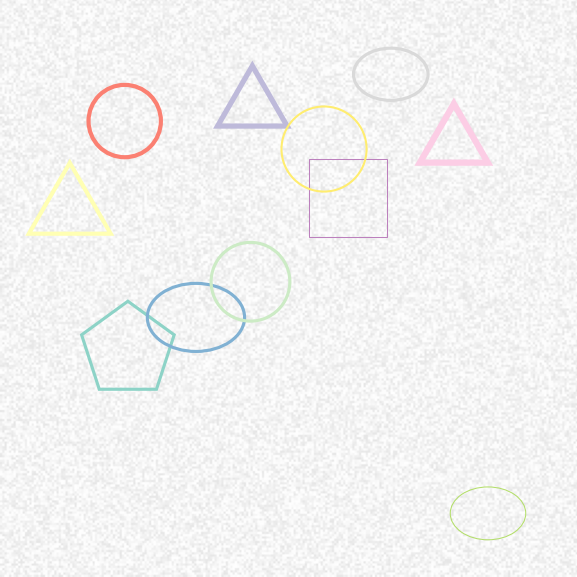[{"shape": "pentagon", "thickness": 1.5, "radius": 0.42, "center": [0.221, 0.393]}, {"shape": "triangle", "thickness": 2, "radius": 0.41, "center": [0.121, 0.635]}, {"shape": "triangle", "thickness": 2.5, "radius": 0.35, "center": [0.437, 0.816]}, {"shape": "circle", "thickness": 2, "radius": 0.31, "center": [0.216, 0.79]}, {"shape": "oval", "thickness": 1.5, "radius": 0.42, "center": [0.339, 0.45]}, {"shape": "oval", "thickness": 0.5, "radius": 0.33, "center": [0.845, 0.11]}, {"shape": "triangle", "thickness": 3, "radius": 0.34, "center": [0.786, 0.751]}, {"shape": "oval", "thickness": 1.5, "radius": 0.32, "center": [0.677, 0.871]}, {"shape": "square", "thickness": 0.5, "radius": 0.34, "center": [0.602, 0.656]}, {"shape": "circle", "thickness": 1.5, "radius": 0.34, "center": [0.434, 0.511]}, {"shape": "circle", "thickness": 1, "radius": 0.37, "center": [0.561, 0.741]}]